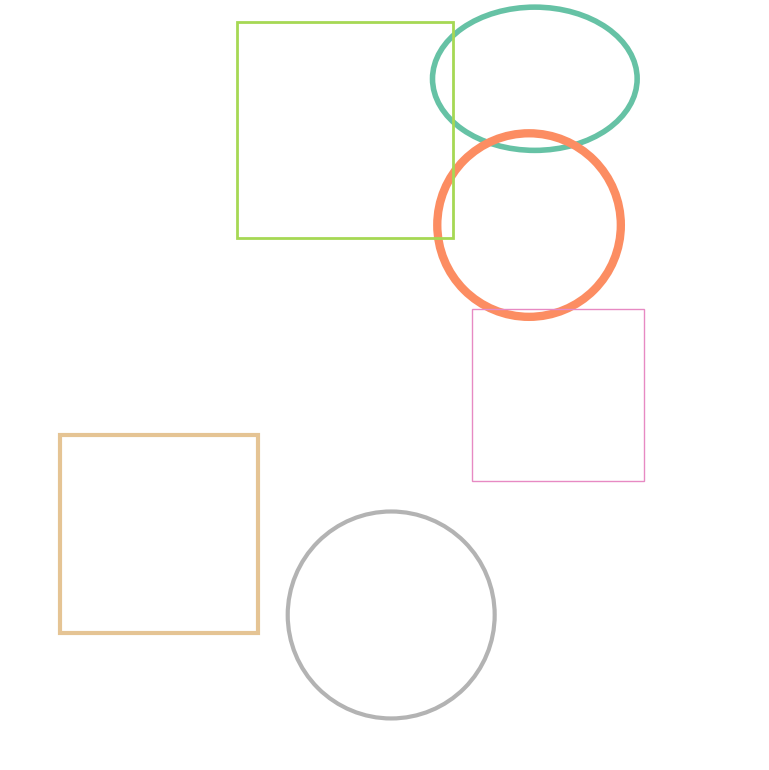[{"shape": "oval", "thickness": 2, "radius": 0.66, "center": [0.695, 0.898]}, {"shape": "circle", "thickness": 3, "radius": 0.6, "center": [0.687, 0.708]}, {"shape": "square", "thickness": 0.5, "radius": 0.56, "center": [0.724, 0.487]}, {"shape": "square", "thickness": 1, "radius": 0.7, "center": [0.448, 0.832]}, {"shape": "square", "thickness": 1.5, "radius": 0.64, "center": [0.207, 0.306]}, {"shape": "circle", "thickness": 1.5, "radius": 0.67, "center": [0.508, 0.201]}]